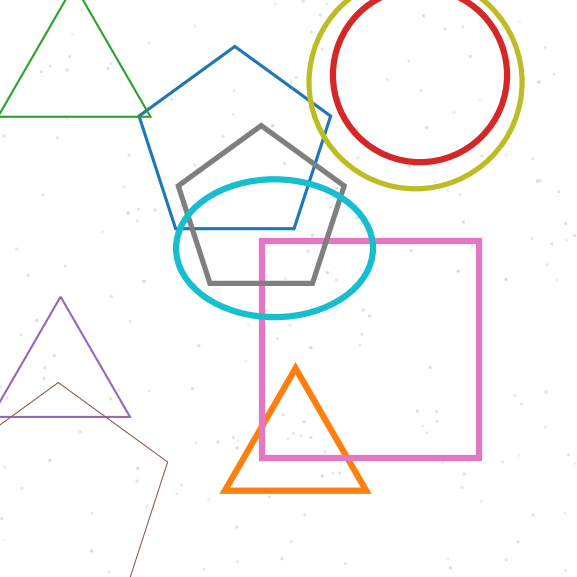[{"shape": "pentagon", "thickness": 1.5, "radius": 0.87, "center": [0.407, 0.744]}, {"shape": "triangle", "thickness": 3, "radius": 0.71, "center": [0.512, 0.22]}, {"shape": "triangle", "thickness": 1, "radius": 0.76, "center": [0.128, 0.873]}, {"shape": "circle", "thickness": 3, "radius": 0.75, "center": [0.727, 0.869]}, {"shape": "triangle", "thickness": 1, "radius": 0.69, "center": [0.105, 0.347]}, {"shape": "pentagon", "thickness": 0.5, "radius": 1.0, "center": [0.101, 0.138]}, {"shape": "square", "thickness": 3, "radius": 0.94, "center": [0.641, 0.394]}, {"shape": "pentagon", "thickness": 2.5, "radius": 0.76, "center": [0.452, 0.631]}, {"shape": "circle", "thickness": 2.5, "radius": 0.92, "center": [0.72, 0.857]}, {"shape": "oval", "thickness": 3, "radius": 0.85, "center": [0.475, 0.569]}]